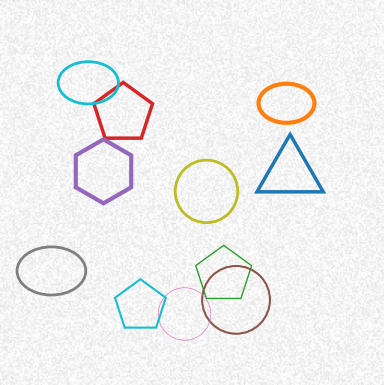[{"shape": "triangle", "thickness": 2.5, "radius": 0.5, "center": [0.754, 0.551]}, {"shape": "oval", "thickness": 3, "radius": 0.36, "center": [0.744, 0.732]}, {"shape": "pentagon", "thickness": 1, "radius": 0.38, "center": [0.581, 0.286]}, {"shape": "pentagon", "thickness": 2.5, "radius": 0.4, "center": [0.32, 0.706]}, {"shape": "hexagon", "thickness": 3, "radius": 0.42, "center": [0.269, 0.555]}, {"shape": "circle", "thickness": 1.5, "radius": 0.44, "center": [0.613, 0.221]}, {"shape": "circle", "thickness": 0.5, "radius": 0.34, "center": [0.479, 0.184]}, {"shape": "oval", "thickness": 2, "radius": 0.45, "center": [0.134, 0.296]}, {"shape": "circle", "thickness": 2, "radius": 0.41, "center": [0.536, 0.503]}, {"shape": "oval", "thickness": 2, "radius": 0.39, "center": [0.229, 0.785]}, {"shape": "pentagon", "thickness": 1.5, "radius": 0.35, "center": [0.365, 0.205]}]